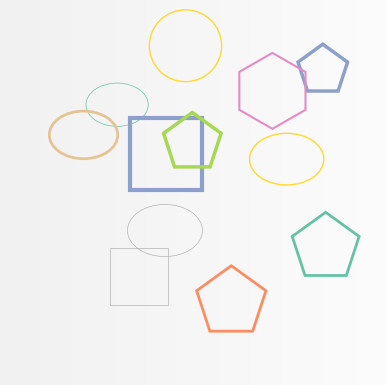[{"shape": "oval", "thickness": 0.5, "radius": 0.4, "center": [0.302, 0.728]}, {"shape": "pentagon", "thickness": 2, "radius": 0.45, "center": [0.84, 0.358]}, {"shape": "pentagon", "thickness": 2, "radius": 0.47, "center": [0.597, 0.216]}, {"shape": "square", "thickness": 3, "radius": 0.47, "center": [0.428, 0.6]}, {"shape": "pentagon", "thickness": 2.5, "radius": 0.34, "center": [0.833, 0.818]}, {"shape": "hexagon", "thickness": 1.5, "radius": 0.49, "center": [0.703, 0.764]}, {"shape": "pentagon", "thickness": 2.5, "radius": 0.39, "center": [0.496, 0.63]}, {"shape": "oval", "thickness": 1, "radius": 0.48, "center": [0.74, 0.587]}, {"shape": "circle", "thickness": 1, "radius": 0.47, "center": [0.479, 0.881]}, {"shape": "oval", "thickness": 2, "radius": 0.44, "center": [0.216, 0.65]}, {"shape": "square", "thickness": 0.5, "radius": 0.37, "center": [0.359, 0.281]}, {"shape": "oval", "thickness": 0.5, "radius": 0.48, "center": [0.426, 0.401]}]